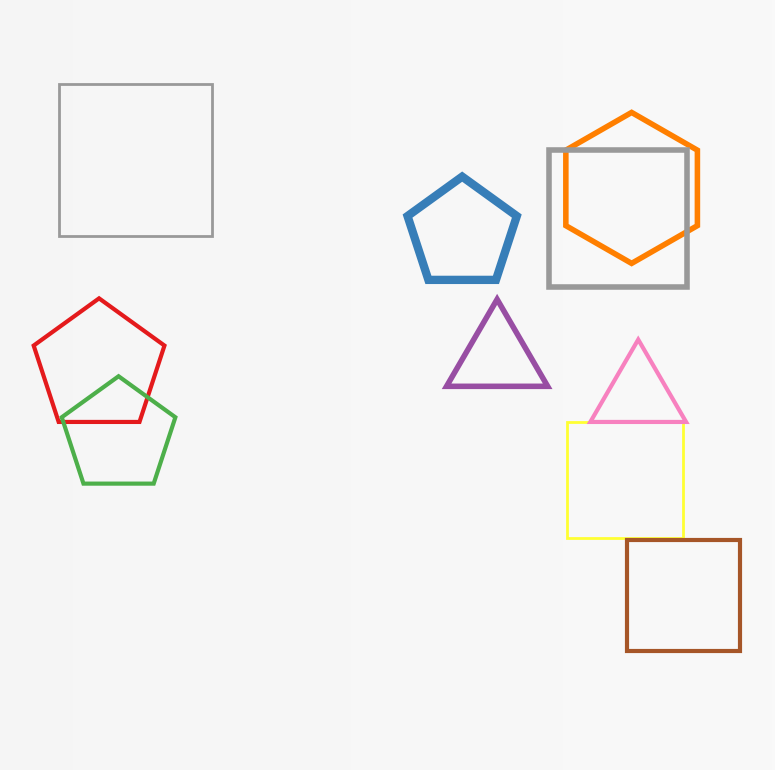[{"shape": "pentagon", "thickness": 1.5, "radius": 0.44, "center": [0.128, 0.524]}, {"shape": "pentagon", "thickness": 3, "radius": 0.37, "center": [0.596, 0.696]}, {"shape": "pentagon", "thickness": 1.5, "radius": 0.39, "center": [0.153, 0.434]}, {"shape": "triangle", "thickness": 2, "radius": 0.38, "center": [0.641, 0.536]}, {"shape": "hexagon", "thickness": 2, "radius": 0.49, "center": [0.815, 0.756]}, {"shape": "square", "thickness": 1, "radius": 0.37, "center": [0.806, 0.377]}, {"shape": "square", "thickness": 1.5, "radius": 0.36, "center": [0.882, 0.227]}, {"shape": "triangle", "thickness": 1.5, "radius": 0.36, "center": [0.824, 0.488]}, {"shape": "square", "thickness": 2, "radius": 0.44, "center": [0.797, 0.716]}, {"shape": "square", "thickness": 1, "radius": 0.49, "center": [0.175, 0.793]}]